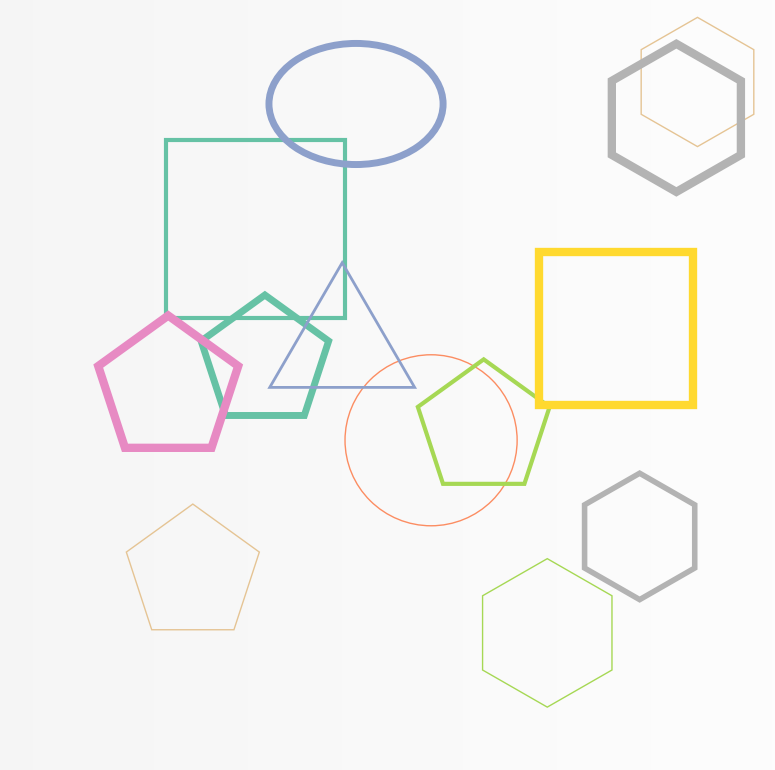[{"shape": "square", "thickness": 1.5, "radius": 0.58, "center": [0.33, 0.703]}, {"shape": "pentagon", "thickness": 2.5, "radius": 0.43, "center": [0.342, 0.53]}, {"shape": "circle", "thickness": 0.5, "radius": 0.56, "center": [0.556, 0.428]}, {"shape": "triangle", "thickness": 1, "radius": 0.54, "center": [0.442, 0.551]}, {"shape": "oval", "thickness": 2.5, "radius": 0.56, "center": [0.459, 0.865]}, {"shape": "pentagon", "thickness": 3, "radius": 0.47, "center": [0.217, 0.495]}, {"shape": "hexagon", "thickness": 0.5, "radius": 0.48, "center": [0.706, 0.178]}, {"shape": "pentagon", "thickness": 1.5, "radius": 0.45, "center": [0.624, 0.444]}, {"shape": "square", "thickness": 3, "radius": 0.5, "center": [0.795, 0.574]}, {"shape": "pentagon", "thickness": 0.5, "radius": 0.45, "center": [0.249, 0.255]}, {"shape": "hexagon", "thickness": 0.5, "radius": 0.42, "center": [0.9, 0.894]}, {"shape": "hexagon", "thickness": 3, "radius": 0.48, "center": [0.873, 0.847]}, {"shape": "hexagon", "thickness": 2, "radius": 0.41, "center": [0.825, 0.303]}]